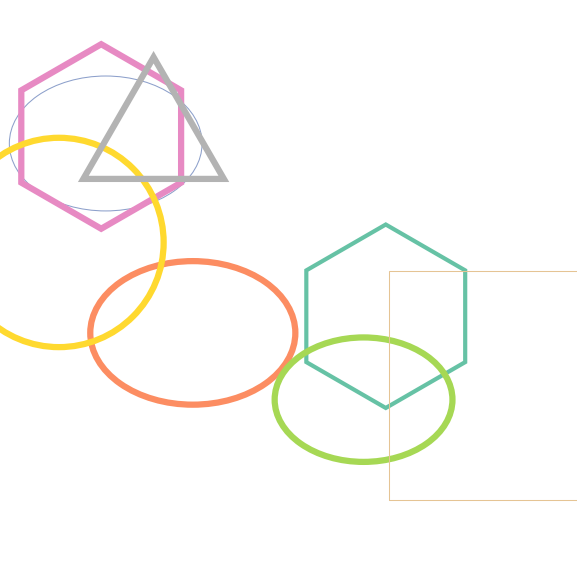[{"shape": "hexagon", "thickness": 2, "radius": 0.79, "center": [0.668, 0.452]}, {"shape": "oval", "thickness": 3, "radius": 0.89, "center": [0.334, 0.423]}, {"shape": "oval", "thickness": 0.5, "radius": 0.83, "center": [0.183, 0.751]}, {"shape": "hexagon", "thickness": 3, "radius": 0.8, "center": [0.175, 0.763]}, {"shape": "oval", "thickness": 3, "radius": 0.77, "center": [0.63, 0.307]}, {"shape": "circle", "thickness": 3, "radius": 0.91, "center": [0.102, 0.579]}, {"shape": "square", "thickness": 0.5, "radius": 0.99, "center": [0.872, 0.331]}, {"shape": "triangle", "thickness": 3, "radius": 0.7, "center": [0.266, 0.76]}]